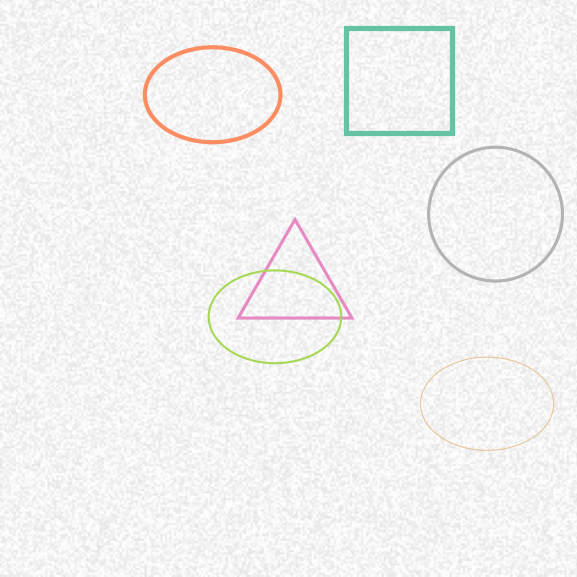[{"shape": "square", "thickness": 2.5, "radius": 0.46, "center": [0.691, 0.86]}, {"shape": "oval", "thickness": 2, "radius": 0.59, "center": [0.368, 0.835]}, {"shape": "triangle", "thickness": 1.5, "radius": 0.57, "center": [0.511, 0.505]}, {"shape": "oval", "thickness": 1, "radius": 0.57, "center": [0.476, 0.451]}, {"shape": "oval", "thickness": 0.5, "radius": 0.58, "center": [0.844, 0.3]}, {"shape": "circle", "thickness": 1.5, "radius": 0.58, "center": [0.858, 0.628]}]